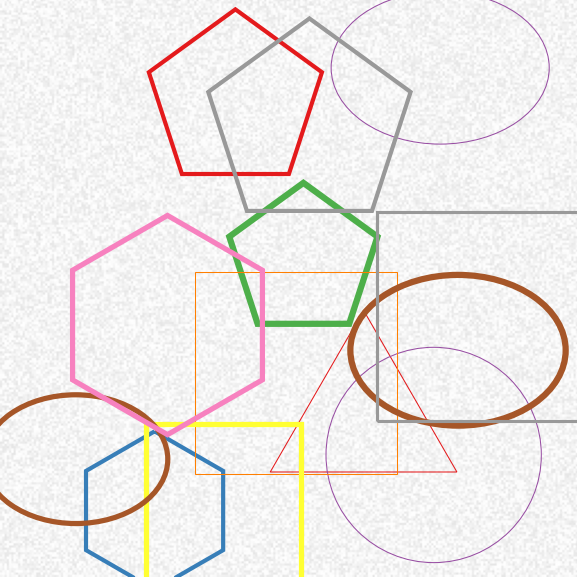[{"shape": "triangle", "thickness": 0.5, "radius": 0.93, "center": [0.63, 0.275]}, {"shape": "pentagon", "thickness": 2, "radius": 0.79, "center": [0.408, 0.825]}, {"shape": "hexagon", "thickness": 2, "radius": 0.69, "center": [0.268, 0.115]}, {"shape": "pentagon", "thickness": 3, "radius": 0.67, "center": [0.525, 0.548]}, {"shape": "circle", "thickness": 0.5, "radius": 0.93, "center": [0.751, 0.211]}, {"shape": "oval", "thickness": 0.5, "radius": 0.94, "center": [0.762, 0.882]}, {"shape": "square", "thickness": 0.5, "radius": 0.88, "center": [0.512, 0.354]}, {"shape": "square", "thickness": 2.5, "radius": 0.67, "center": [0.387, 0.131]}, {"shape": "oval", "thickness": 3, "radius": 0.93, "center": [0.793, 0.393]}, {"shape": "oval", "thickness": 2.5, "radius": 0.8, "center": [0.131, 0.204]}, {"shape": "hexagon", "thickness": 2.5, "radius": 0.95, "center": [0.29, 0.436]}, {"shape": "pentagon", "thickness": 2, "radius": 0.92, "center": [0.536, 0.783]}, {"shape": "square", "thickness": 1.5, "radius": 0.9, "center": [0.833, 0.451]}]